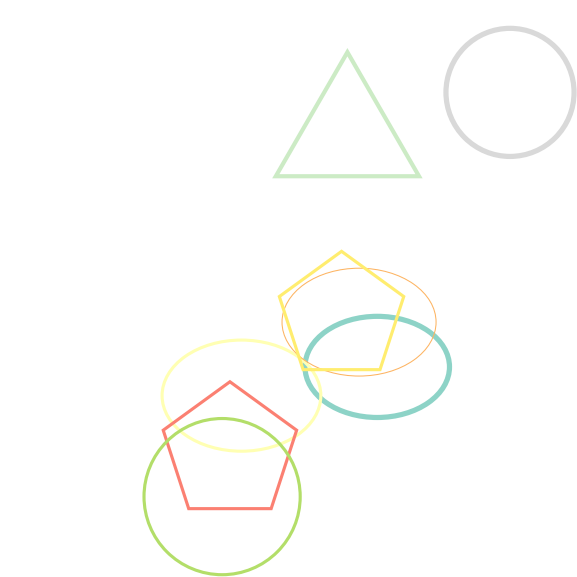[{"shape": "oval", "thickness": 2.5, "radius": 0.63, "center": [0.653, 0.364]}, {"shape": "oval", "thickness": 1.5, "radius": 0.69, "center": [0.418, 0.314]}, {"shape": "pentagon", "thickness": 1.5, "radius": 0.61, "center": [0.398, 0.217]}, {"shape": "oval", "thickness": 0.5, "radius": 0.67, "center": [0.622, 0.441]}, {"shape": "circle", "thickness": 1.5, "radius": 0.68, "center": [0.385, 0.139]}, {"shape": "circle", "thickness": 2.5, "radius": 0.55, "center": [0.883, 0.839]}, {"shape": "triangle", "thickness": 2, "radius": 0.72, "center": [0.602, 0.766]}, {"shape": "pentagon", "thickness": 1.5, "radius": 0.57, "center": [0.591, 0.451]}]